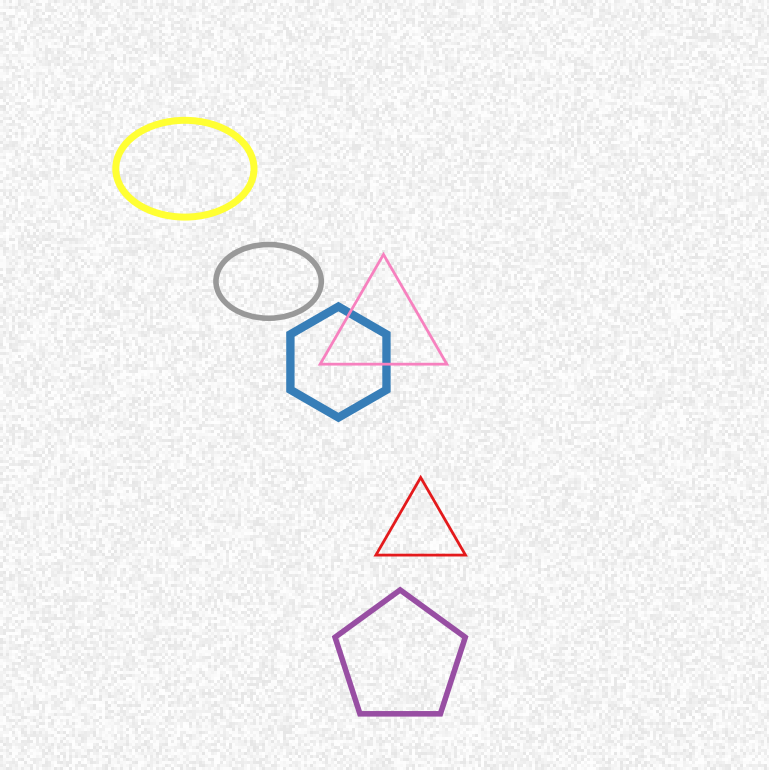[{"shape": "triangle", "thickness": 1, "radius": 0.34, "center": [0.546, 0.313]}, {"shape": "hexagon", "thickness": 3, "radius": 0.36, "center": [0.44, 0.53]}, {"shape": "pentagon", "thickness": 2, "radius": 0.44, "center": [0.52, 0.145]}, {"shape": "oval", "thickness": 2.5, "radius": 0.45, "center": [0.24, 0.781]}, {"shape": "triangle", "thickness": 1, "radius": 0.47, "center": [0.498, 0.575]}, {"shape": "oval", "thickness": 2, "radius": 0.34, "center": [0.349, 0.635]}]